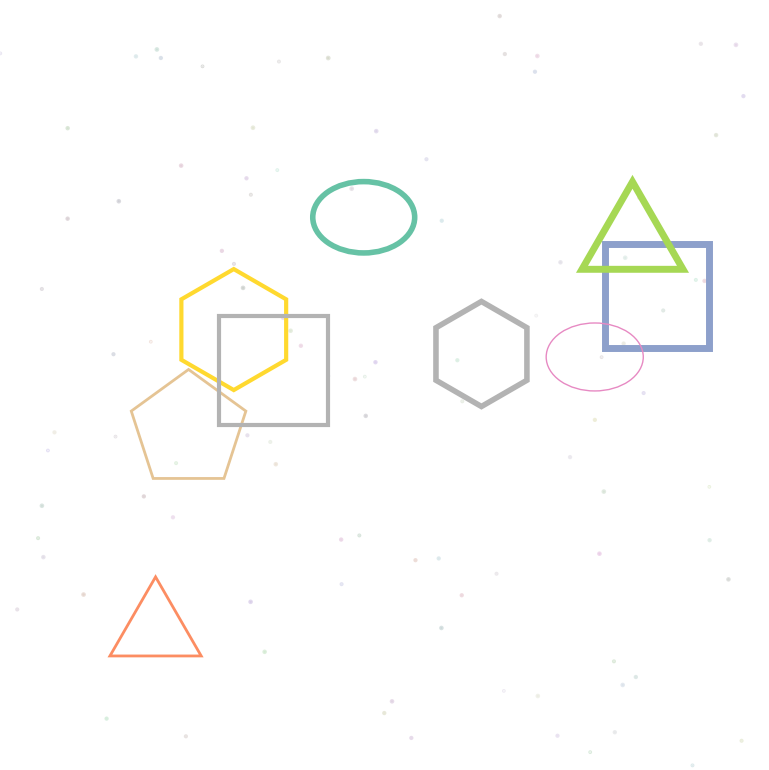[{"shape": "oval", "thickness": 2, "radius": 0.33, "center": [0.472, 0.718]}, {"shape": "triangle", "thickness": 1, "radius": 0.34, "center": [0.202, 0.182]}, {"shape": "square", "thickness": 2.5, "radius": 0.34, "center": [0.853, 0.616]}, {"shape": "oval", "thickness": 0.5, "radius": 0.32, "center": [0.772, 0.536]}, {"shape": "triangle", "thickness": 2.5, "radius": 0.38, "center": [0.821, 0.688]}, {"shape": "hexagon", "thickness": 1.5, "radius": 0.39, "center": [0.304, 0.572]}, {"shape": "pentagon", "thickness": 1, "radius": 0.39, "center": [0.245, 0.442]}, {"shape": "hexagon", "thickness": 2, "radius": 0.34, "center": [0.625, 0.54]}, {"shape": "square", "thickness": 1.5, "radius": 0.36, "center": [0.355, 0.519]}]